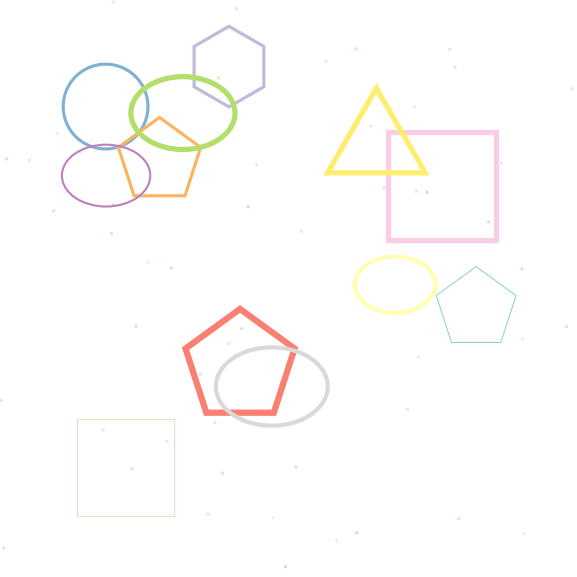[{"shape": "pentagon", "thickness": 0.5, "radius": 0.36, "center": [0.825, 0.465]}, {"shape": "oval", "thickness": 2, "radius": 0.35, "center": [0.684, 0.506]}, {"shape": "hexagon", "thickness": 1.5, "radius": 0.35, "center": [0.397, 0.884]}, {"shape": "pentagon", "thickness": 3, "radius": 0.5, "center": [0.416, 0.365]}, {"shape": "circle", "thickness": 1.5, "radius": 0.37, "center": [0.183, 0.815]}, {"shape": "pentagon", "thickness": 1.5, "radius": 0.38, "center": [0.276, 0.721]}, {"shape": "oval", "thickness": 2.5, "radius": 0.45, "center": [0.317, 0.803]}, {"shape": "square", "thickness": 2.5, "radius": 0.47, "center": [0.766, 0.677]}, {"shape": "oval", "thickness": 2, "radius": 0.48, "center": [0.471, 0.33]}, {"shape": "oval", "thickness": 1, "radius": 0.38, "center": [0.184, 0.695]}, {"shape": "square", "thickness": 0.5, "radius": 0.42, "center": [0.217, 0.19]}, {"shape": "triangle", "thickness": 2.5, "radius": 0.49, "center": [0.652, 0.749]}]